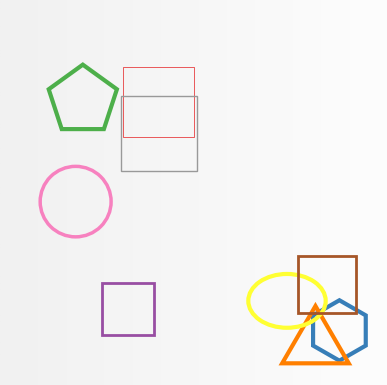[{"shape": "square", "thickness": 0.5, "radius": 0.45, "center": [0.409, 0.734]}, {"shape": "hexagon", "thickness": 3, "radius": 0.39, "center": [0.876, 0.142]}, {"shape": "pentagon", "thickness": 3, "radius": 0.46, "center": [0.214, 0.74]}, {"shape": "square", "thickness": 2, "radius": 0.34, "center": [0.331, 0.197]}, {"shape": "triangle", "thickness": 3, "radius": 0.5, "center": [0.814, 0.106]}, {"shape": "oval", "thickness": 3, "radius": 0.5, "center": [0.741, 0.219]}, {"shape": "square", "thickness": 2, "radius": 0.37, "center": [0.843, 0.26]}, {"shape": "circle", "thickness": 2.5, "radius": 0.46, "center": [0.195, 0.476]}, {"shape": "square", "thickness": 1, "radius": 0.49, "center": [0.411, 0.654]}]